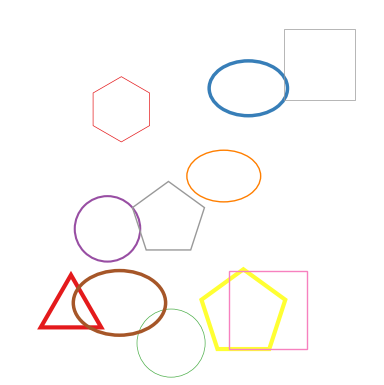[{"shape": "hexagon", "thickness": 0.5, "radius": 0.42, "center": [0.315, 0.716]}, {"shape": "triangle", "thickness": 3, "radius": 0.45, "center": [0.184, 0.195]}, {"shape": "oval", "thickness": 2.5, "radius": 0.51, "center": [0.645, 0.771]}, {"shape": "circle", "thickness": 0.5, "radius": 0.44, "center": [0.444, 0.109]}, {"shape": "circle", "thickness": 1.5, "radius": 0.43, "center": [0.279, 0.406]}, {"shape": "oval", "thickness": 1, "radius": 0.48, "center": [0.581, 0.543]}, {"shape": "pentagon", "thickness": 3, "radius": 0.57, "center": [0.632, 0.186]}, {"shape": "oval", "thickness": 2.5, "radius": 0.6, "center": [0.31, 0.213]}, {"shape": "square", "thickness": 1, "radius": 0.51, "center": [0.697, 0.195]}, {"shape": "pentagon", "thickness": 1, "radius": 0.49, "center": [0.438, 0.43]}, {"shape": "square", "thickness": 0.5, "radius": 0.46, "center": [0.83, 0.833]}]